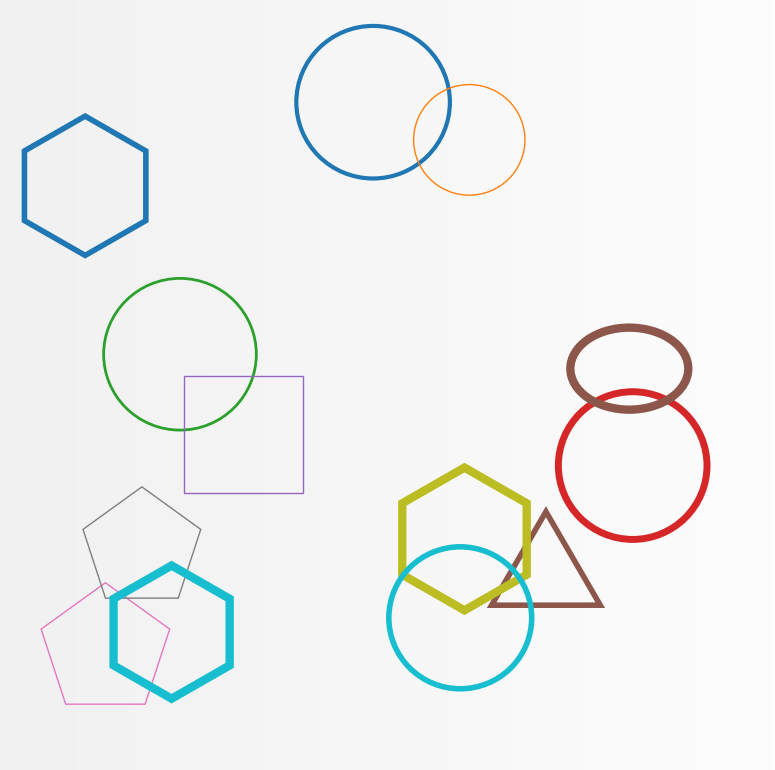[{"shape": "circle", "thickness": 1.5, "radius": 0.5, "center": [0.481, 0.867]}, {"shape": "hexagon", "thickness": 2, "radius": 0.45, "center": [0.11, 0.759]}, {"shape": "circle", "thickness": 0.5, "radius": 0.36, "center": [0.606, 0.818]}, {"shape": "circle", "thickness": 1, "radius": 0.49, "center": [0.232, 0.54]}, {"shape": "circle", "thickness": 2.5, "radius": 0.48, "center": [0.816, 0.395]}, {"shape": "square", "thickness": 0.5, "radius": 0.38, "center": [0.314, 0.436]}, {"shape": "oval", "thickness": 3, "radius": 0.38, "center": [0.812, 0.521]}, {"shape": "triangle", "thickness": 2, "radius": 0.4, "center": [0.704, 0.255]}, {"shape": "pentagon", "thickness": 0.5, "radius": 0.44, "center": [0.136, 0.156]}, {"shape": "pentagon", "thickness": 0.5, "radius": 0.4, "center": [0.183, 0.288]}, {"shape": "hexagon", "thickness": 3, "radius": 0.46, "center": [0.599, 0.3]}, {"shape": "circle", "thickness": 2, "radius": 0.46, "center": [0.594, 0.198]}, {"shape": "hexagon", "thickness": 3, "radius": 0.43, "center": [0.221, 0.179]}]